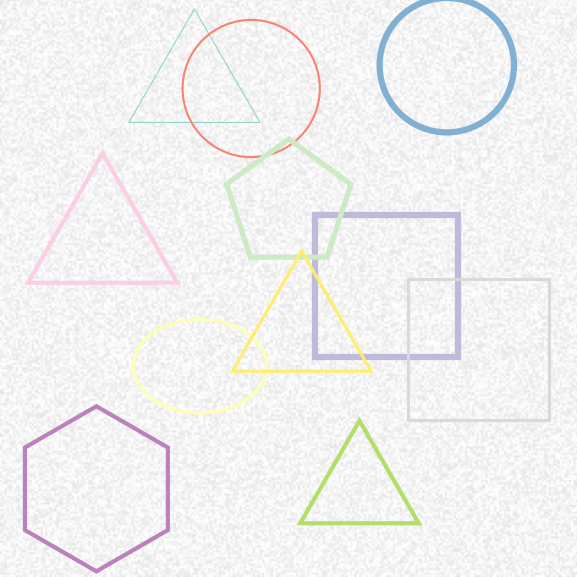[{"shape": "triangle", "thickness": 0.5, "radius": 0.66, "center": [0.337, 0.853]}, {"shape": "oval", "thickness": 1.5, "radius": 0.58, "center": [0.346, 0.365]}, {"shape": "square", "thickness": 3, "radius": 0.62, "center": [0.669, 0.504]}, {"shape": "circle", "thickness": 1, "radius": 0.59, "center": [0.435, 0.846]}, {"shape": "circle", "thickness": 3, "radius": 0.58, "center": [0.774, 0.886]}, {"shape": "triangle", "thickness": 2, "radius": 0.59, "center": [0.622, 0.152]}, {"shape": "triangle", "thickness": 2, "radius": 0.75, "center": [0.178, 0.584]}, {"shape": "square", "thickness": 1.5, "radius": 0.61, "center": [0.829, 0.394]}, {"shape": "hexagon", "thickness": 2, "radius": 0.71, "center": [0.167, 0.153]}, {"shape": "pentagon", "thickness": 2.5, "radius": 0.57, "center": [0.5, 0.645]}, {"shape": "triangle", "thickness": 1.5, "radius": 0.69, "center": [0.522, 0.426]}]